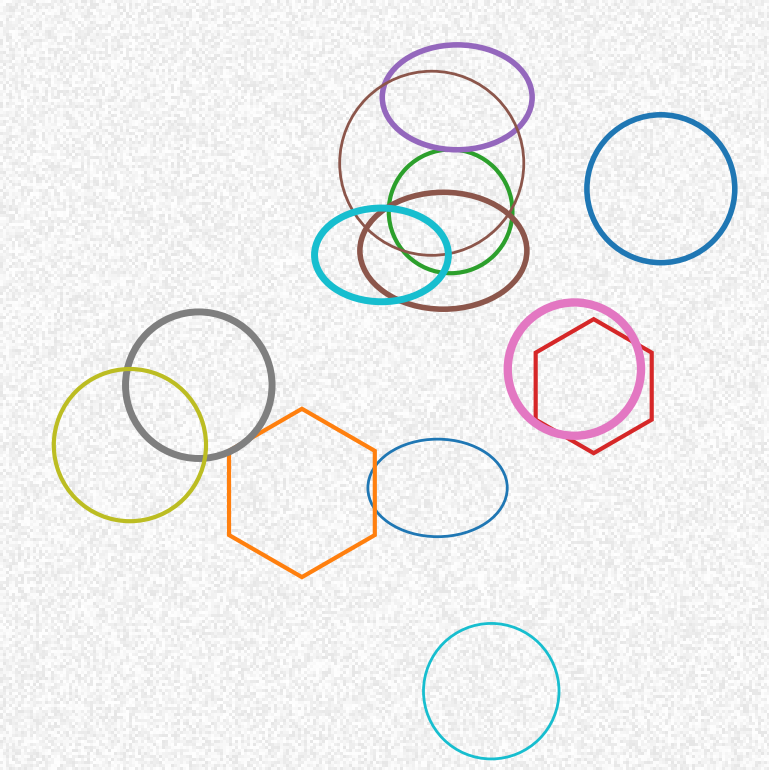[{"shape": "circle", "thickness": 2, "radius": 0.48, "center": [0.858, 0.755]}, {"shape": "oval", "thickness": 1, "radius": 0.45, "center": [0.568, 0.366]}, {"shape": "hexagon", "thickness": 1.5, "radius": 0.55, "center": [0.392, 0.36]}, {"shape": "circle", "thickness": 1.5, "radius": 0.4, "center": [0.585, 0.725]}, {"shape": "hexagon", "thickness": 1.5, "radius": 0.44, "center": [0.771, 0.498]}, {"shape": "oval", "thickness": 2, "radius": 0.49, "center": [0.594, 0.874]}, {"shape": "oval", "thickness": 2, "radius": 0.54, "center": [0.576, 0.674]}, {"shape": "circle", "thickness": 1, "radius": 0.6, "center": [0.561, 0.788]}, {"shape": "circle", "thickness": 3, "radius": 0.43, "center": [0.746, 0.521]}, {"shape": "circle", "thickness": 2.5, "radius": 0.48, "center": [0.258, 0.5]}, {"shape": "circle", "thickness": 1.5, "radius": 0.49, "center": [0.169, 0.422]}, {"shape": "circle", "thickness": 1, "radius": 0.44, "center": [0.638, 0.102]}, {"shape": "oval", "thickness": 2.5, "radius": 0.43, "center": [0.495, 0.669]}]